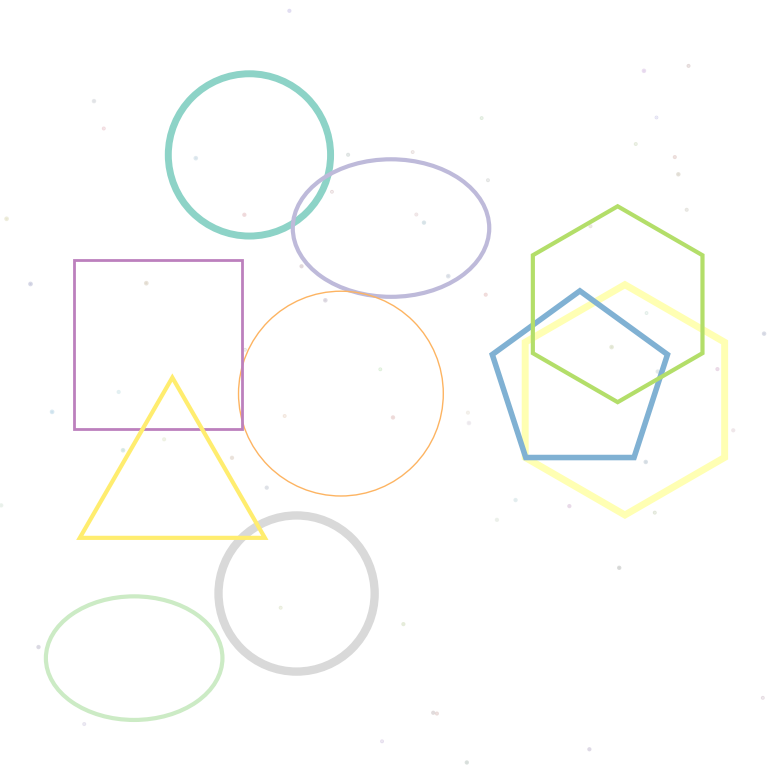[{"shape": "circle", "thickness": 2.5, "radius": 0.53, "center": [0.324, 0.799]}, {"shape": "hexagon", "thickness": 2.5, "radius": 0.75, "center": [0.812, 0.481]}, {"shape": "oval", "thickness": 1.5, "radius": 0.64, "center": [0.508, 0.704]}, {"shape": "pentagon", "thickness": 2, "radius": 0.6, "center": [0.753, 0.503]}, {"shape": "circle", "thickness": 0.5, "radius": 0.66, "center": [0.443, 0.489]}, {"shape": "hexagon", "thickness": 1.5, "radius": 0.64, "center": [0.802, 0.605]}, {"shape": "circle", "thickness": 3, "radius": 0.51, "center": [0.385, 0.229]}, {"shape": "square", "thickness": 1, "radius": 0.55, "center": [0.205, 0.553]}, {"shape": "oval", "thickness": 1.5, "radius": 0.57, "center": [0.174, 0.145]}, {"shape": "triangle", "thickness": 1.5, "radius": 0.69, "center": [0.224, 0.371]}]